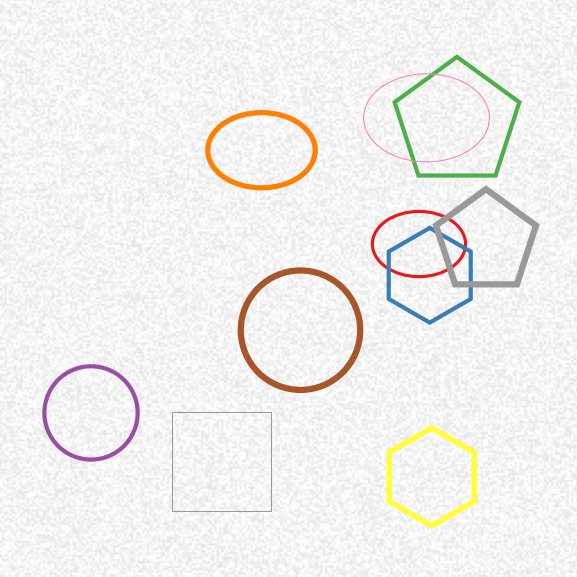[{"shape": "oval", "thickness": 1.5, "radius": 0.4, "center": [0.726, 0.577]}, {"shape": "hexagon", "thickness": 2, "radius": 0.41, "center": [0.744, 0.522]}, {"shape": "pentagon", "thickness": 2, "radius": 0.57, "center": [0.791, 0.787]}, {"shape": "circle", "thickness": 2, "radius": 0.4, "center": [0.158, 0.284]}, {"shape": "oval", "thickness": 2.5, "radius": 0.47, "center": [0.453, 0.739]}, {"shape": "hexagon", "thickness": 2.5, "radius": 0.42, "center": [0.748, 0.173]}, {"shape": "circle", "thickness": 3, "radius": 0.52, "center": [0.52, 0.427]}, {"shape": "oval", "thickness": 0.5, "radius": 0.54, "center": [0.739, 0.795]}, {"shape": "square", "thickness": 0.5, "radius": 0.43, "center": [0.383, 0.2]}, {"shape": "pentagon", "thickness": 3, "radius": 0.46, "center": [0.842, 0.58]}]